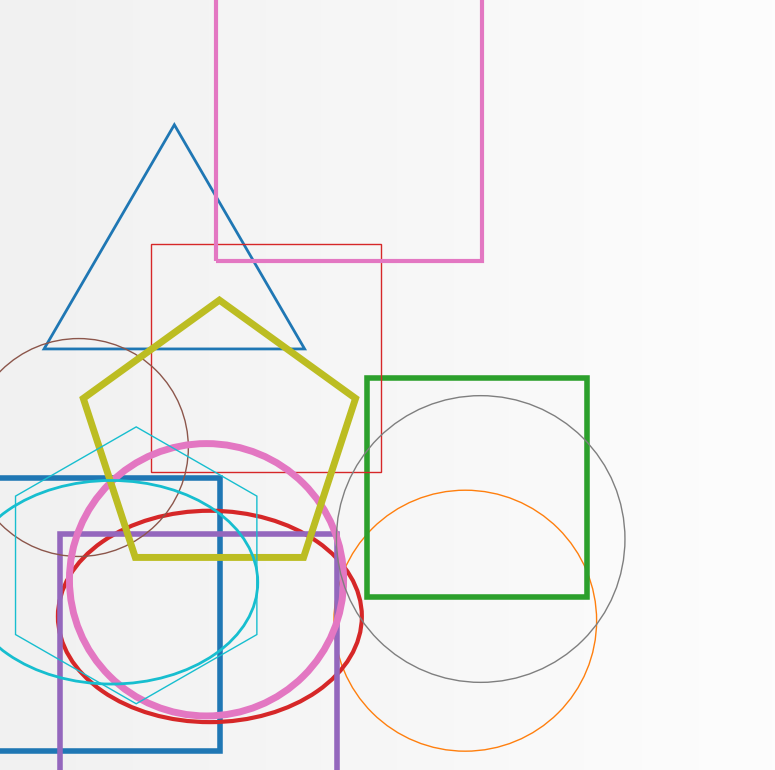[{"shape": "triangle", "thickness": 1, "radius": 0.97, "center": [0.225, 0.644]}, {"shape": "square", "thickness": 2, "radius": 0.89, "center": [0.106, 0.202]}, {"shape": "circle", "thickness": 0.5, "radius": 0.85, "center": [0.6, 0.194]}, {"shape": "square", "thickness": 2, "radius": 0.71, "center": [0.616, 0.367]}, {"shape": "oval", "thickness": 1.5, "radius": 0.98, "center": [0.271, 0.199]}, {"shape": "square", "thickness": 0.5, "radius": 0.74, "center": [0.344, 0.535]}, {"shape": "square", "thickness": 2, "radius": 0.89, "center": [0.256, 0.127]}, {"shape": "circle", "thickness": 0.5, "radius": 0.71, "center": [0.102, 0.419]}, {"shape": "square", "thickness": 1.5, "radius": 0.86, "center": [0.45, 0.833]}, {"shape": "circle", "thickness": 2.5, "radius": 0.88, "center": [0.266, 0.247]}, {"shape": "circle", "thickness": 0.5, "radius": 0.93, "center": [0.62, 0.3]}, {"shape": "pentagon", "thickness": 2.5, "radius": 0.92, "center": [0.283, 0.425]}, {"shape": "oval", "thickness": 1, "radius": 0.94, "center": [0.144, 0.244]}, {"shape": "hexagon", "thickness": 0.5, "radius": 0.9, "center": [0.176, 0.266]}]